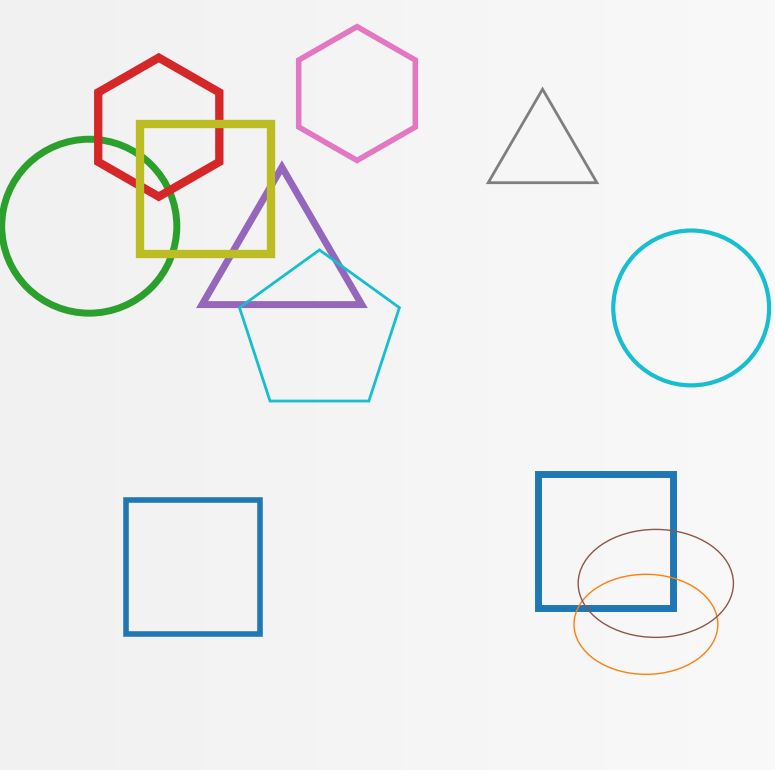[{"shape": "square", "thickness": 2.5, "radius": 0.43, "center": [0.782, 0.297]}, {"shape": "square", "thickness": 2, "radius": 0.43, "center": [0.249, 0.264]}, {"shape": "oval", "thickness": 0.5, "radius": 0.46, "center": [0.833, 0.189]}, {"shape": "circle", "thickness": 2.5, "radius": 0.56, "center": [0.115, 0.706]}, {"shape": "hexagon", "thickness": 3, "radius": 0.45, "center": [0.205, 0.835]}, {"shape": "triangle", "thickness": 2.5, "radius": 0.59, "center": [0.364, 0.664]}, {"shape": "oval", "thickness": 0.5, "radius": 0.5, "center": [0.846, 0.242]}, {"shape": "hexagon", "thickness": 2, "radius": 0.43, "center": [0.461, 0.879]}, {"shape": "triangle", "thickness": 1, "radius": 0.4, "center": [0.7, 0.803]}, {"shape": "square", "thickness": 3, "radius": 0.42, "center": [0.265, 0.754]}, {"shape": "circle", "thickness": 1.5, "radius": 0.5, "center": [0.892, 0.6]}, {"shape": "pentagon", "thickness": 1, "radius": 0.54, "center": [0.412, 0.567]}]